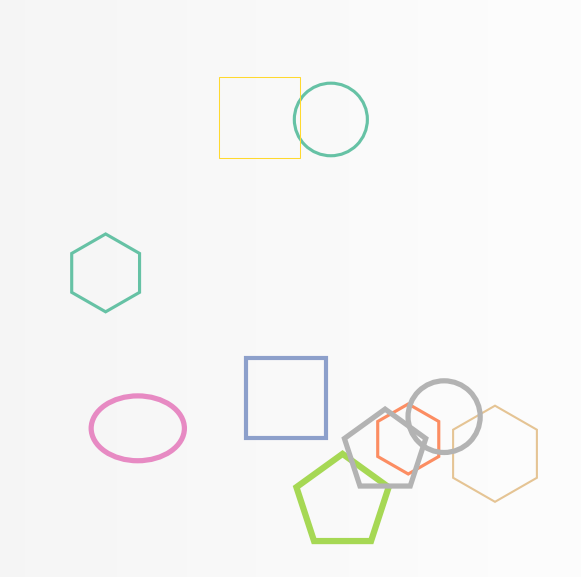[{"shape": "circle", "thickness": 1.5, "radius": 0.31, "center": [0.569, 0.792]}, {"shape": "hexagon", "thickness": 1.5, "radius": 0.34, "center": [0.182, 0.527]}, {"shape": "hexagon", "thickness": 1.5, "radius": 0.3, "center": [0.702, 0.239]}, {"shape": "square", "thickness": 2, "radius": 0.35, "center": [0.492, 0.31]}, {"shape": "oval", "thickness": 2.5, "radius": 0.4, "center": [0.237, 0.257]}, {"shape": "pentagon", "thickness": 3, "radius": 0.42, "center": [0.589, 0.13]}, {"shape": "square", "thickness": 0.5, "radius": 0.35, "center": [0.446, 0.796]}, {"shape": "hexagon", "thickness": 1, "radius": 0.42, "center": [0.852, 0.213]}, {"shape": "pentagon", "thickness": 2.5, "radius": 0.37, "center": [0.663, 0.217]}, {"shape": "circle", "thickness": 2.5, "radius": 0.31, "center": [0.764, 0.278]}]